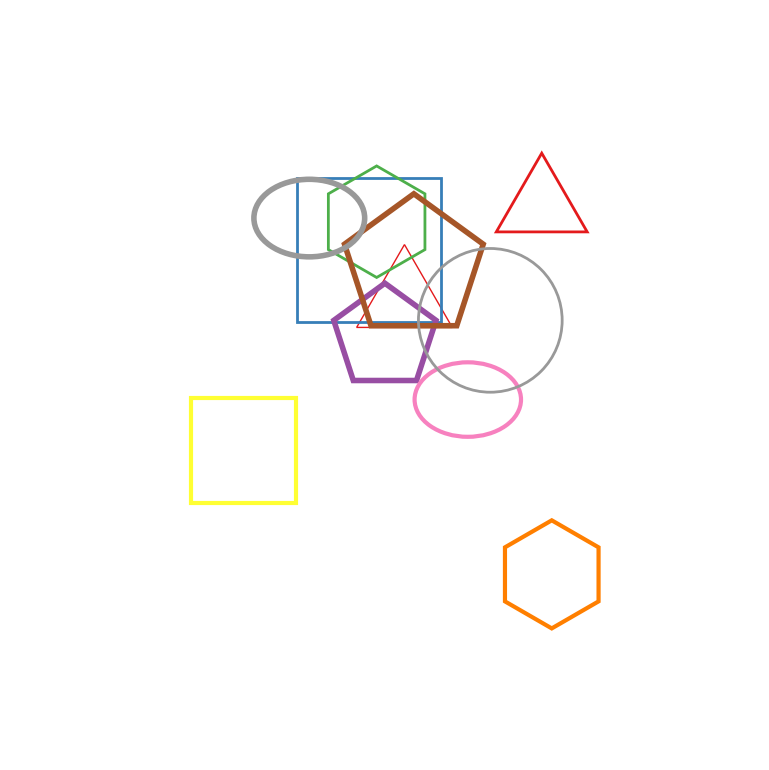[{"shape": "triangle", "thickness": 1, "radius": 0.34, "center": [0.704, 0.733]}, {"shape": "triangle", "thickness": 0.5, "radius": 0.36, "center": [0.525, 0.611]}, {"shape": "square", "thickness": 1, "radius": 0.47, "center": [0.479, 0.675]}, {"shape": "hexagon", "thickness": 1, "radius": 0.36, "center": [0.489, 0.712]}, {"shape": "pentagon", "thickness": 2, "radius": 0.35, "center": [0.5, 0.562]}, {"shape": "hexagon", "thickness": 1.5, "radius": 0.35, "center": [0.717, 0.254]}, {"shape": "square", "thickness": 1.5, "radius": 0.34, "center": [0.316, 0.415]}, {"shape": "pentagon", "thickness": 2, "radius": 0.47, "center": [0.537, 0.654]}, {"shape": "oval", "thickness": 1.5, "radius": 0.35, "center": [0.608, 0.481]}, {"shape": "circle", "thickness": 1, "radius": 0.47, "center": [0.637, 0.584]}, {"shape": "oval", "thickness": 2, "radius": 0.36, "center": [0.402, 0.717]}]